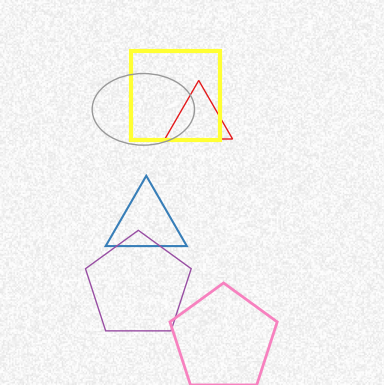[{"shape": "triangle", "thickness": 1, "radius": 0.51, "center": [0.516, 0.69]}, {"shape": "triangle", "thickness": 1.5, "radius": 0.61, "center": [0.38, 0.422]}, {"shape": "pentagon", "thickness": 1, "radius": 0.72, "center": [0.359, 0.257]}, {"shape": "square", "thickness": 3, "radius": 0.58, "center": [0.455, 0.752]}, {"shape": "pentagon", "thickness": 2, "radius": 0.73, "center": [0.581, 0.119]}, {"shape": "oval", "thickness": 1, "radius": 0.66, "center": [0.372, 0.716]}]